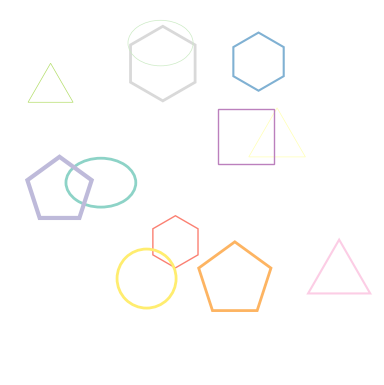[{"shape": "oval", "thickness": 2, "radius": 0.45, "center": [0.262, 0.526]}, {"shape": "triangle", "thickness": 0.5, "radius": 0.42, "center": [0.72, 0.635]}, {"shape": "pentagon", "thickness": 3, "radius": 0.44, "center": [0.155, 0.505]}, {"shape": "hexagon", "thickness": 1, "radius": 0.34, "center": [0.456, 0.372]}, {"shape": "hexagon", "thickness": 1.5, "radius": 0.38, "center": [0.672, 0.84]}, {"shape": "pentagon", "thickness": 2, "radius": 0.49, "center": [0.61, 0.273]}, {"shape": "triangle", "thickness": 0.5, "radius": 0.34, "center": [0.131, 0.768]}, {"shape": "triangle", "thickness": 1.5, "radius": 0.47, "center": [0.881, 0.284]}, {"shape": "hexagon", "thickness": 2, "radius": 0.48, "center": [0.423, 0.835]}, {"shape": "square", "thickness": 1, "radius": 0.36, "center": [0.639, 0.645]}, {"shape": "oval", "thickness": 0.5, "radius": 0.42, "center": [0.417, 0.888]}, {"shape": "circle", "thickness": 2, "radius": 0.38, "center": [0.381, 0.276]}]